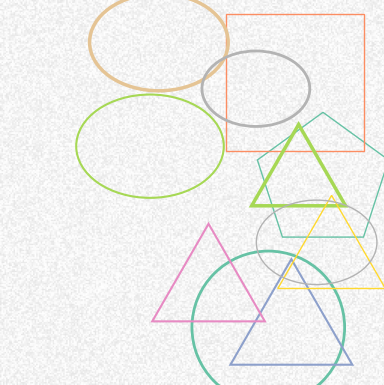[{"shape": "pentagon", "thickness": 1, "radius": 0.9, "center": [0.839, 0.529]}, {"shape": "circle", "thickness": 2, "radius": 0.99, "center": [0.697, 0.15]}, {"shape": "square", "thickness": 1, "radius": 0.89, "center": [0.767, 0.786]}, {"shape": "triangle", "thickness": 1.5, "radius": 0.91, "center": [0.757, 0.144]}, {"shape": "triangle", "thickness": 1.5, "radius": 0.84, "center": [0.542, 0.25]}, {"shape": "triangle", "thickness": 2.5, "radius": 0.7, "center": [0.776, 0.536]}, {"shape": "oval", "thickness": 1.5, "radius": 0.96, "center": [0.39, 0.62]}, {"shape": "triangle", "thickness": 1, "radius": 0.81, "center": [0.861, 0.331]}, {"shape": "oval", "thickness": 2.5, "radius": 0.9, "center": [0.413, 0.89]}, {"shape": "oval", "thickness": 2, "radius": 0.7, "center": [0.665, 0.77]}, {"shape": "oval", "thickness": 1, "radius": 0.78, "center": [0.822, 0.371]}]